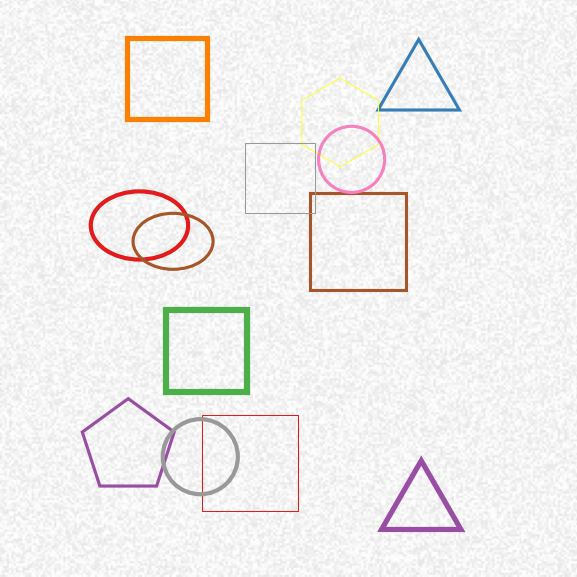[{"shape": "oval", "thickness": 2, "radius": 0.42, "center": [0.242, 0.609]}, {"shape": "square", "thickness": 0.5, "radius": 0.42, "center": [0.433, 0.197]}, {"shape": "triangle", "thickness": 1.5, "radius": 0.41, "center": [0.725, 0.849]}, {"shape": "square", "thickness": 3, "radius": 0.35, "center": [0.357, 0.391]}, {"shape": "triangle", "thickness": 2.5, "radius": 0.4, "center": [0.729, 0.122]}, {"shape": "pentagon", "thickness": 1.5, "radius": 0.42, "center": [0.222, 0.225]}, {"shape": "square", "thickness": 2.5, "radius": 0.35, "center": [0.289, 0.863]}, {"shape": "hexagon", "thickness": 0.5, "radius": 0.38, "center": [0.589, 0.787]}, {"shape": "oval", "thickness": 1.5, "radius": 0.35, "center": [0.3, 0.581]}, {"shape": "square", "thickness": 1.5, "radius": 0.42, "center": [0.62, 0.581]}, {"shape": "circle", "thickness": 1.5, "radius": 0.29, "center": [0.609, 0.723]}, {"shape": "circle", "thickness": 2, "radius": 0.33, "center": [0.347, 0.208]}, {"shape": "square", "thickness": 0.5, "radius": 0.3, "center": [0.485, 0.691]}]